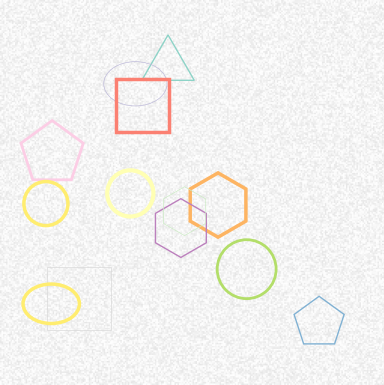[{"shape": "triangle", "thickness": 1, "radius": 0.39, "center": [0.436, 0.831]}, {"shape": "circle", "thickness": 3, "radius": 0.3, "center": [0.338, 0.498]}, {"shape": "oval", "thickness": 0.5, "radius": 0.41, "center": [0.352, 0.782]}, {"shape": "square", "thickness": 2.5, "radius": 0.35, "center": [0.37, 0.727]}, {"shape": "pentagon", "thickness": 1, "radius": 0.34, "center": [0.829, 0.162]}, {"shape": "hexagon", "thickness": 2.5, "radius": 0.42, "center": [0.566, 0.467]}, {"shape": "circle", "thickness": 2, "radius": 0.38, "center": [0.641, 0.301]}, {"shape": "pentagon", "thickness": 2, "radius": 0.43, "center": [0.135, 0.602]}, {"shape": "square", "thickness": 0.5, "radius": 0.41, "center": [0.205, 0.224]}, {"shape": "hexagon", "thickness": 1, "radius": 0.38, "center": [0.47, 0.408]}, {"shape": "hexagon", "thickness": 0.5, "radius": 0.32, "center": [0.479, 0.452]}, {"shape": "oval", "thickness": 2.5, "radius": 0.37, "center": [0.133, 0.211]}, {"shape": "circle", "thickness": 2.5, "radius": 0.29, "center": [0.119, 0.471]}]